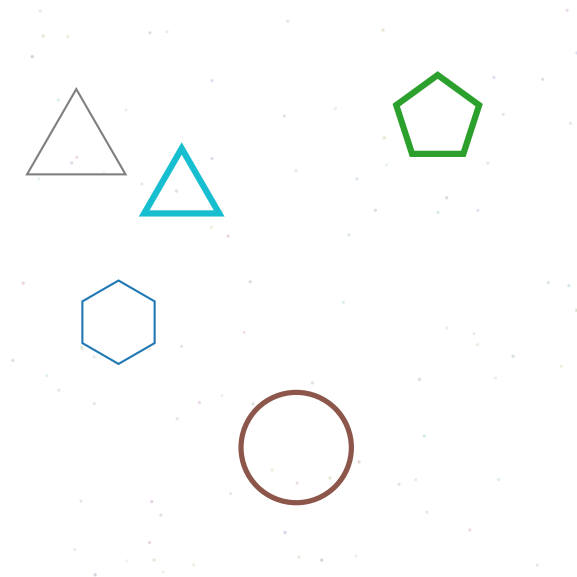[{"shape": "hexagon", "thickness": 1, "radius": 0.36, "center": [0.205, 0.441]}, {"shape": "pentagon", "thickness": 3, "radius": 0.38, "center": [0.758, 0.794]}, {"shape": "circle", "thickness": 2.5, "radius": 0.48, "center": [0.513, 0.224]}, {"shape": "triangle", "thickness": 1, "radius": 0.49, "center": [0.132, 0.746]}, {"shape": "triangle", "thickness": 3, "radius": 0.37, "center": [0.315, 0.667]}]